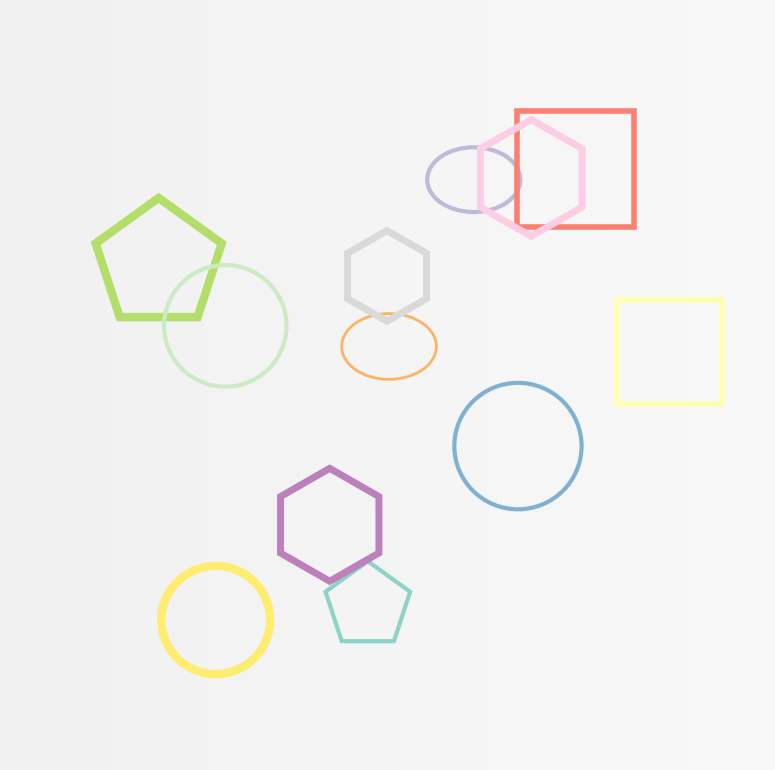[{"shape": "pentagon", "thickness": 1.5, "radius": 0.29, "center": [0.475, 0.214]}, {"shape": "square", "thickness": 2, "radius": 0.34, "center": [0.864, 0.543]}, {"shape": "oval", "thickness": 1.5, "radius": 0.3, "center": [0.611, 0.767]}, {"shape": "square", "thickness": 2, "radius": 0.38, "center": [0.742, 0.78]}, {"shape": "circle", "thickness": 1.5, "radius": 0.41, "center": [0.668, 0.421]}, {"shape": "oval", "thickness": 1, "radius": 0.31, "center": [0.502, 0.55]}, {"shape": "pentagon", "thickness": 3, "radius": 0.43, "center": [0.205, 0.657]}, {"shape": "hexagon", "thickness": 2.5, "radius": 0.38, "center": [0.685, 0.769]}, {"shape": "hexagon", "thickness": 2.5, "radius": 0.29, "center": [0.499, 0.642]}, {"shape": "hexagon", "thickness": 2.5, "radius": 0.37, "center": [0.425, 0.318]}, {"shape": "circle", "thickness": 1.5, "radius": 0.4, "center": [0.291, 0.577]}, {"shape": "circle", "thickness": 3, "radius": 0.35, "center": [0.278, 0.195]}]